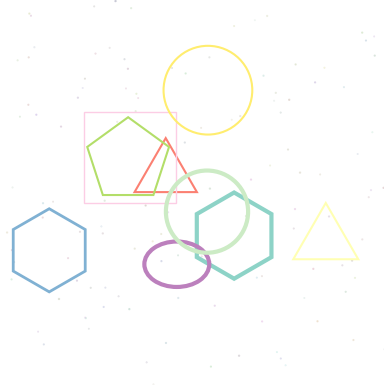[{"shape": "hexagon", "thickness": 3, "radius": 0.56, "center": [0.608, 0.388]}, {"shape": "triangle", "thickness": 1.5, "radius": 0.49, "center": [0.846, 0.375]}, {"shape": "triangle", "thickness": 1.5, "radius": 0.47, "center": [0.43, 0.548]}, {"shape": "hexagon", "thickness": 2, "radius": 0.54, "center": [0.128, 0.35]}, {"shape": "pentagon", "thickness": 1.5, "radius": 0.56, "center": [0.333, 0.584]}, {"shape": "square", "thickness": 1, "radius": 0.59, "center": [0.338, 0.591]}, {"shape": "oval", "thickness": 3, "radius": 0.42, "center": [0.459, 0.314]}, {"shape": "circle", "thickness": 3, "radius": 0.53, "center": [0.538, 0.45]}, {"shape": "circle", "thickness": 1.5, "radius": 0.58, "center": [0.54, 0.766]}]